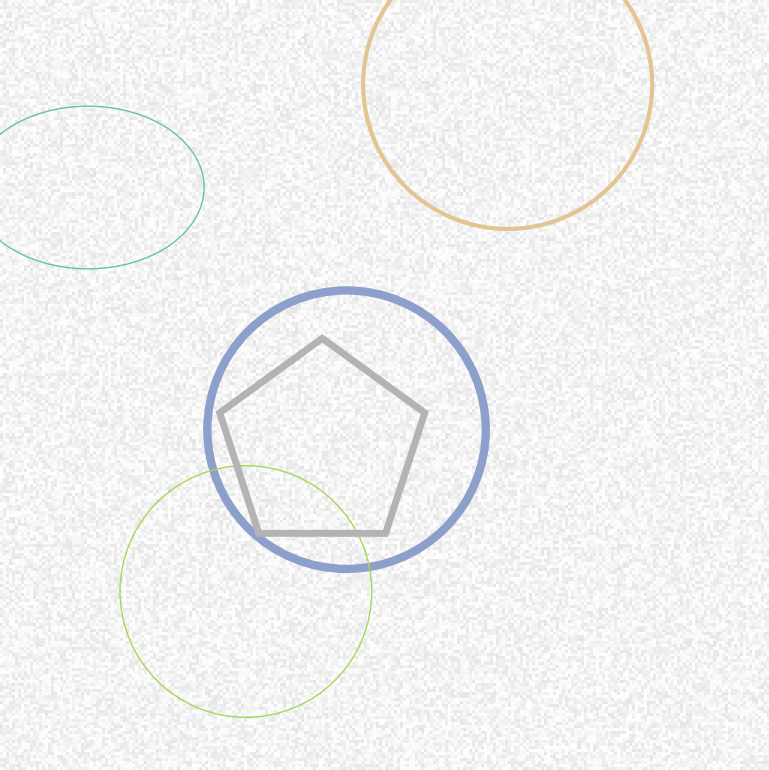[{"shape": "oval", "thickness": 0.5, "radius": 0.75, "center": [0.114, 0.756]}, {"shape": "circle", "thickness": 3, "radius": 0.9, "center": [0.45, 0.442]}, {"shape": "circle", "thickness": 0.5, "radius": 0.82, "center": [0.319, 0.232]}, {"shape": "circle", "thickness": 1.5, "radius": 0.94, "center": [0.659, 0.89]}, {"shape": "pentagon", "thickness": 2.5, "radius": 0.7, "center": [0.418, 0.421]}]